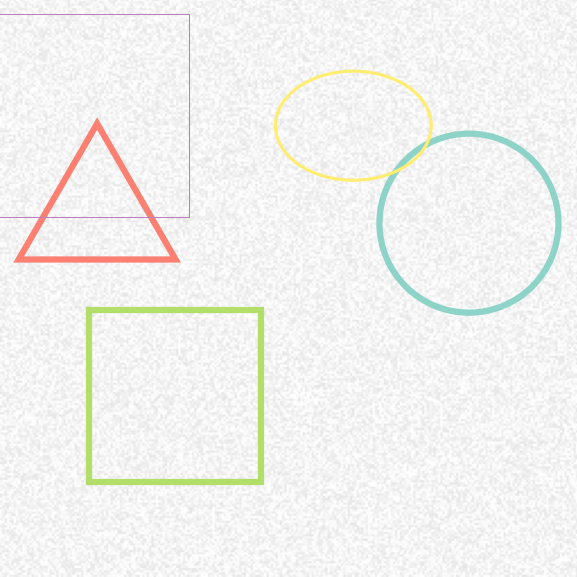[{"shape": "circle", "thickness": 3, "radius": 0.77, "center": [0.812, 0.613]}, {"shape": "triangle", "thickness": 3, "radius": 0.78, "center": [0.168, 0.628]}, {"shape": "square", "thickness": 3, "radius": 0.74, "center": [0.303, 0.314]}, {"shape": "square", "thickness": 0.5, "radius": 0.88, "center": [0.151, 0.799]}, {"shape": "oval", "thickness": 1.5, "radius": 0.67, "center": [0.612, 0.781]}]